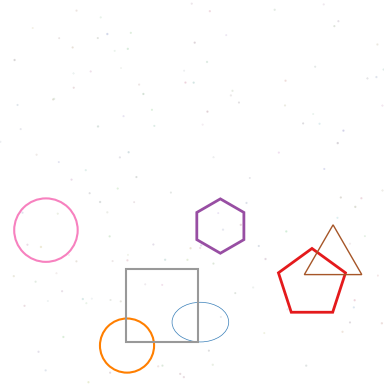[{"shape": "pentagon", "thickness": 2, "radius": 0.46, "center": [0.81, 0.263]}, {"shape": "oval", "thickness": 0.5, "radius": 0.37, "center": [0.52, 0.163]}, {"shape": "hexagon", "thickness": 2, "radius": 0.35, "center": [0.572, 0.413]}, {"shape": "circle", "thickness": 1.5, "radius": 0.35, "center": [0.33, 0.102]}, {"shape": "triangle", "thickness": 1, "radius": 0.43, "center": [0.865, 0.33]}, {"shape": "circle", "thickness": 1.5, "radius": 0.41, "center": [0.119, 0.402]}, {"shape": "square", "thickness": 1.5, "radius": 0.47, "center": [0.42, 0.207]}]